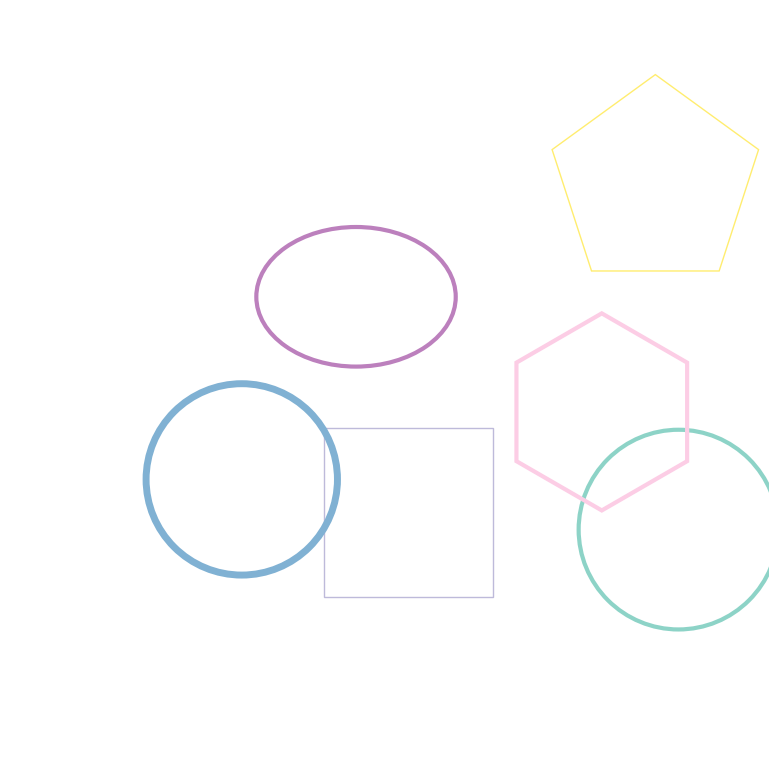[{"shape": "circle", "thickness": 1.5, "radius": 0.65, "center": [0.881, 0.312]}, {"shape": "square", "thickness": 0.5, "radius": 0.55, "center": [0.53, 0.335]}, {"shape": "circle", "thickness": 2.5, "radius": 0.62, "center": [0.314, 0.377]}, {"shape": "hexagon", "thickness": 1.5, "radius": 0.64, "center": [0.782, 0.465]}, {"shape": "oval", "thickness": 1.5, "radius": 0.65, "center": [0.462, 0.615]}, {"shape": "pentagon", "thickness": 0.5, "radius": 0.7, "center": [0.851, 0.762]}]